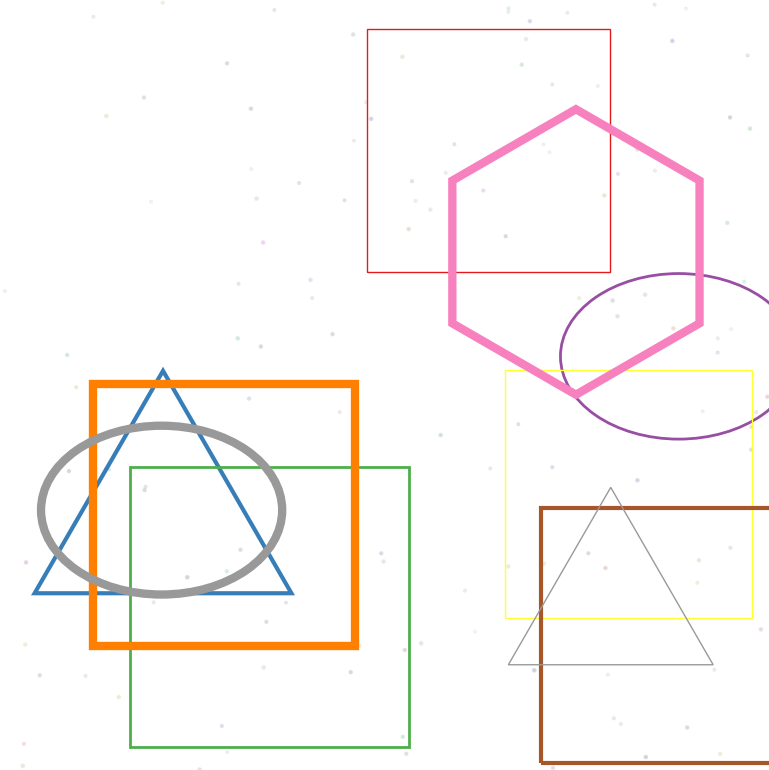[{"shape": "square", "thickness": 0.5, "radius": 0.79, "center": [0.634, 0.805]}, {"shape": "triangle", "thickness": 1.5, "radius": 0.96, "center": [0.212, 0.326]}, {"shape": "square", "thickness": 1, "radius": 0.91, "center": [0.35, 0.212]}, {"shape": "oval", "thickness": 1, "radius": 0.77, "center": [0.881, 0.537]}, {"shape": "square", "thickness": 3, "radius": 0.85, "center": [0.29, 0.331]}, {"shape": "square", "thickness": 0.5, "radius": 0.8, "center": [0.816, 0.358]}, {"shape": "square", "thickness": 1.5, "radius": 0.83, "center": [0.868, 0.175]}, {"shape": "hexagon", "thickness": 3, "radius": 0.93, "center": [0.748, 0.673]}, {"shape": "triangle", "thickness": 0.5, "radius": 0.77, "center": [0.793, 0.213]}, {"shape": "oval", "thickness": 3, "radius": 0.78, "center": [0.21, 0.338]}]